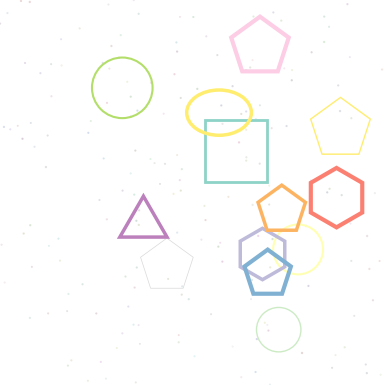[{"shape": "square", "thickness": 2, "radius": 0.4, "center": [0.613, 0.607]}, {"shape": "circle", "thickness": 1.5, "radius": 0.32, "center": [0.774, 0.352]}, {"shape": "hexagon", "thickness": 2.5, "radius": 0.33, "center": [0.682, 0.34]}, {"shape": "hexagon", "thickness": 3, "radius": 0.39, "center": [0.874, 0.487]}, {"shape": "pentagon", "thickness": 3, "radius": 0.32, "center": [0.695, 0.288]}, {"shape": "pentagon", "thickness": 2.5, "radius": 0.32, "center": [0.732, 0.454]}, {"shape": "circle", "thickness": 1.5, "radius": 0.39, "center": [0.318, 0.772]}, {"shape": "pentagon", "thickness": 3, "radius": 0.39, "center": [0.675, 0.878]}, {"shape": "pentagon", "thickness": 0.5, "radius": 0.36, "center": [0.433, 0.31]}, {"shape": "triangle", "thickness": 2.5, "radius": 0.35, "center": [0.373, 0.42]}, {"shape": "circle", "thickness": 1, "radius": 0.29, "center": [0.724, 0.144]}, {"shape": "oval", "thickness": 2.5, "radius": 0.42, "center": [0.569, 0.707]}, {"shape": "pentagon", "thickness": 1, "radius": 0.41, "center": [0.884, 0.665]}]